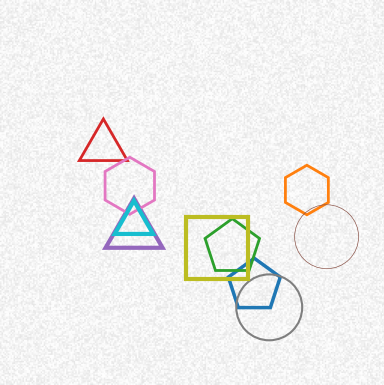[{"shape": "pentagon", "thickness": 2.5, "radius": 0.35, "center": [0.661, 0.258]}, {"shape": "hexagon", "thickness": 2, "radius": 0.32, "center": [0.797, 0.506]}, {"shape": "pentagon", "thickness": 2, "radius": 0.37, "center": [0.603, 0.358]}, {"shape": "triangle", "thickness": 2, "radius": 0.36, "center": [0.269, 0.619]}, {"shape": "triangle", "thickness": 3, "radius": 0.43, "center": [0.348, 0.399]}, {"shape": "circle", "thickness": 0.5, "radius": 0.42, "center": [0.848, 0.385]}, {"shape": "hexagon", "thickness": 2, "radius": 0.37, "center": [0.337, 0.518]}, {"shape": "circle", "thickness": 1.5, "radius": 0.43, "center": [0.699, 0.202]}, {"shape": "square", "thickness": 3, "radius": 0.4, "center": [0.563, 0.355]}, {"shape": "triangle", "thickness": 3, "radius": 0.29, "center": [0.348, 0.421]}]